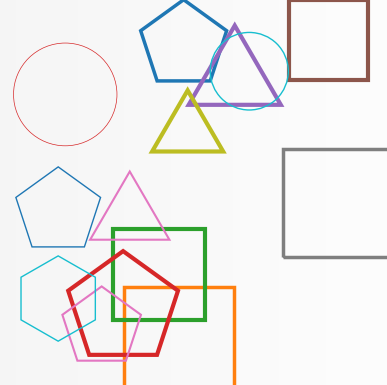[{"shape": "pentagon", "thickness": 1, "radius": 0.57, "center": [0.15, 0.452]}, {"shape": "pentagon", "thickness": 2.5, "radius": 0.58, "center": [0.474, 0.884]}, {"shape": "square", "thickness": 2.5, "radius": 0.71, "center": [0.462, 0.114]}, {"shape": "square", "thickness": 3, "radius": 0.59, "center": [0.41, 0.287]}, {"shape": "pentagon", "thickness": 3, "radius": 0.74, "center": [0.318, 0.199]}, {"shape": "circle", "thickness": 0.5, "radius": 0.67, "center": [0.168, 0.755]}, {"shape": "triangle", "thickness": 3, "radius": 0.69, "center": [0.606, 0.796]}, {"shape": "square", "thickness": 3, "radius": 0.51, "center": [0.848, 0.896]}, {"shape": "pentagon", "thickness": 1.5, "radius": 0.53, "center": [0.262, 0.149]}, {"shape": "triangle", "thickness": 1.5, "radius": 0.59, "center": [0.335, 0.436]}, {"shape": "square", "thickness": 2.5, "radius": 0.7, "center": [0.871, 0.472]}, {"shape": "triangle", "thickness": 3, "radius": 0.53, "center": [0.484, 0.659]}, {"shape": "circle", "thickness": 1, "radius": 0.5, "center": [0.643, 0.815]}, {"shape": "hexagon", "thickness": 1, "radius": 0.55, "center": [0.15, 0.225]}]